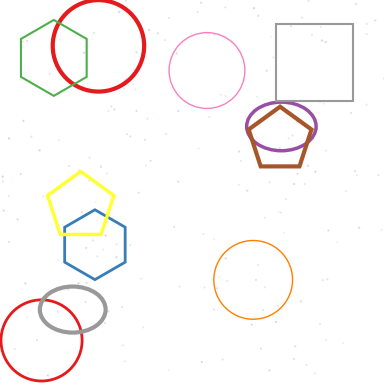[{"shape": "circle", "thickness": 3, "radius": 0.59, "center": [0.256, 0.881]}, {"shape": "circle", "thickness": 2, "radius": 0.53, "center": [0.108, 0.116]}, {"shape": "hexagon", "thickness": 2, "radius": 0.45, "center": [0.247, 0.364]}, {"shape": "hexagon", "thickness": 1.5, "radius": 0.49, "center": [0.14, 0.85]}, {"shape": "oval", "thickness": 2.5, "radius": 0.45, "center": [0.731, 0.672]}, {"shape": "circle", "thickness": 1, "radius": 0.51, "center": [0.658, 0.273]}, {"shape": "pentagon", "thickness": 2.5, "radius": 0.45, "center": [0.21, 0.464]}, {"shape": "pentagon", "thickness": 3, "radius": 0.43, "center": [0.727, 0.637]}, {"shape": "circle", "thickness": 1, "radius": 0.49, "center": [0.538, 0.817]}, {"shape": "oval", "thickness": 3, "radius": 0.43, "center": [0.189, 0.196]}, {"shape": "square", "thickness": 1.5, "radius": 0.5, "center": [0.816, 0.837]}]